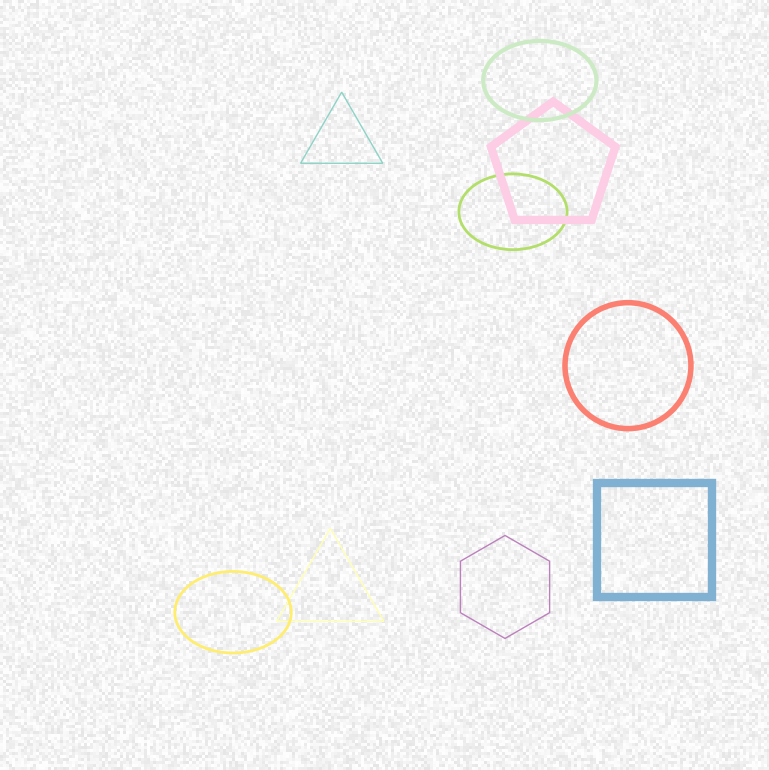[{"shape": "triangle", "thickness": 0.5, "radius": 0.31, "center": [0.444, 0.819]}, {"shape": "triangle", "thickness": 0.5, "radius": 0.4, "center": [0.429, 0.233]}, {"shape": "circle", "thickness": 2, "radius": 0.41, "center": [0.816, 0.525]}, {"shape": "square", "thickness": 3, "radius": 0.37, "center": [0.85, 0.299]}, {"shape": "oval", "thickness": 1, "radius": 0.35, "center": [0.666, 0.725]}, {"shape": "pentagon", "thickness": 3, "radius": 0.42, "center": [0.718, 0.783]}, {"shape": "hexagon", "thickness": 0.5, "radius": 0.33, "center": [0.656, 0.238]}, {"shape": "oval", "thickness": 1.5, "radius": 0.37, "center": [0.701, 0.895]}, {"shape": "oval", "thickness": 1, "radius": 0.38, "center": [0.303, 0.205]}]